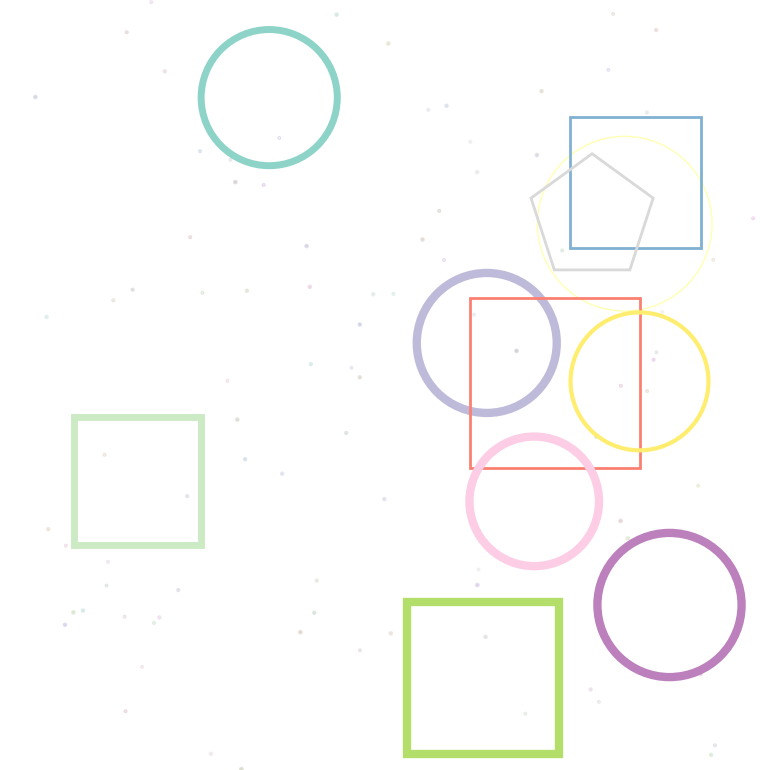[{"shape": "circle", "thickness": 2.5, "radius": 0.44, "center": [0.35, 0.873]}, {"shape": "circle", "thickness": 0.5, "radius": 0.57, "center": [0.811, 0.709]}, {"shape": "circle", "thickness": 3, "radius": 0.45, "center": [0.632, 0.555]}, {"shape": "square", "thickness": 1, "radius": 0.55, "center": [0.721, 0.503]}, {"shape": "square", "thickness": 1, "radius": 0.43, "center": [0.825, 0.763]}, {"shape": "square", "thickness": 3, "radius": 0.49, "center": [0.627, 0.119]}, {"shape": "circle", "thickness": 3, "radius": 0.42, "center": [0.694, 0.349]}, {"shape": "pentagon", "thickness": 1, "radius": 0.42, "center": [0.769, 0.717]}, {"shape": "circle", "thickness": 3, "radius": 0.47, "center": [0.869, 0.214]}, {"shape": "square", "thickness": 2.5, "radius": 0.41, "center": [0.179, 0.375]}, {"shape": "circle", "thickness": 1.5, "radius": 0.45, "center": [0.831, 0.505]}]